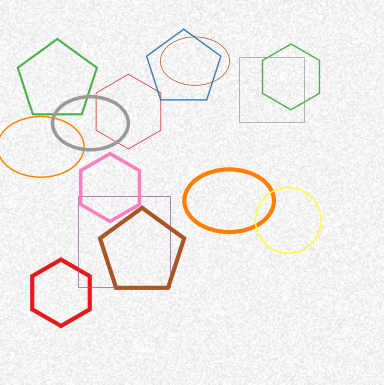[{"shape": "hexagon", "thickness": 3, "radius": 0.43, "center": [0.158, 0.24]}, {"shape": "hexagon", "thickness": 0.5, "radius": 0.48, "center": [0.334, 0.71]}, {"shape": "pentagon", "thickness": 1, "radius": 0.51, "center": [0.477, 0.823]}, {"shape": "pentagon", "thickness": 1.5, "radius": 0.54, "center": [0.149, 0.791]}, {"shape": "hexagon", "thickness": 1, "radius": 0.43, "center": [0.756, 0.8]}, {"shape": "square", "thickness": 0.5, "radius": 0.59, "center": [0.322, 0.373]}, {"shape": "oval", "thickness": 1, "radius": 0.56, "center": [0.106, 0.618]}, {"shape": "oval", "thickness": 3, "radius": 0.58, "center": [0.595, 0.479]}, {"shape": "circle", "thickness": 1, "radius": 0.43, "center": [0.749, 0.428]}, {"shape": "pentagon", "thickness": 3, "radius": 0.57, "center": [0.369, 0.345]}, {"shape": "oval", "thickness": 0.5, "radius": 0.45, "center": [0.506, 0.841]}, {"shape": "hexagon", "thickness": 2.5, "radius": 0.44, "center": [0.286, 0.513]}, {"shape": "square", "thickness": 0.5, "radius": 0.42, "center": [0.704, 0.768]}, {"shape": "oval", "thickness": 2.5, "radius": 0.49, "center": [0.235, 0.68]}]